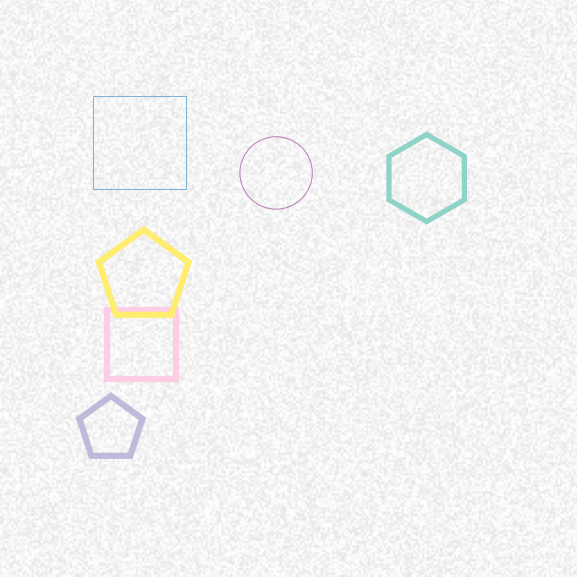[{"shape": "hexagon", "thickness": 2.5, "radius": 0.38, "center": [0.739, 0.691]}, {"shape": "pentagon", "thickness": 3, "radius": 0.29, "center": [0.192, 0.256]}, {"shape": "square", "thickness": 0.5, "radius": 0.4, "center": [0.241, 0.753]}, {"shape": "square", "thickness": 3, "radius": 0.3, "center": [0.245, 0.402]}, {"shape": "circle", "thickness": 0.5, "radius": 0.31, "center": [0.478, 0.7]}, {"shape": "pentagon", "thickness": 3, "radius": 0.41, "center": [0.249, 0.52]}]